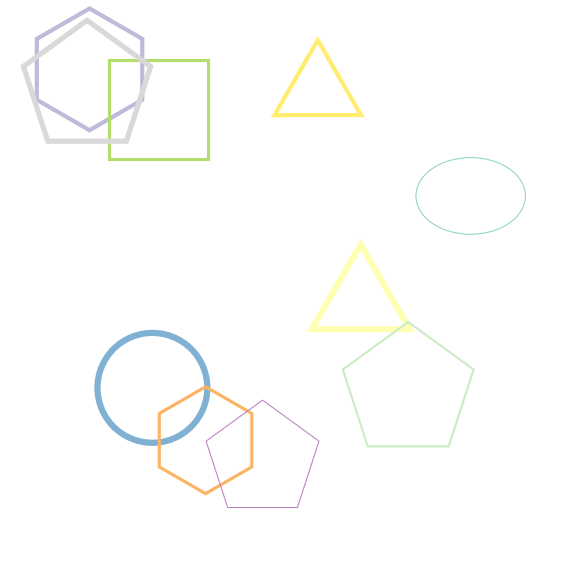[{"shape": "oval", "thickness": 0.5, "radius": 0.47, "center": [0.815, 0.66]}, {"shape": "triangle", "thickness": 3, "radius": 0.49, "center": [0.624, 0.478]}, {"shape": "hexagon", "thickness": 2, "radius": 0.53, "center": [0.155, 0.879]}, {"shape": "circle", "thickness": 3, "radius": 0.48, "center": [0.264, 0.328]}, {"shape": "hexagon", "thickness": 1.5, "radius": 0.46, "center": [0.356, 0.237]}, {"shape": "square", "thickness": 1.5, "radius": 0.43, "center": [0.274, 0.81]}, {"shape": "pentagon", "thickness": 2.5, "radius": 0.58, "center": [0.151, 0.848]}, {"shape": "pentagon", "thickness": 0.5, "radius": 0.51, "center": [0.455, 0.203]}, {"shape": "pentagon", "thickness": 1, "radius": 0.6, "center": [0.707, 0.322]}, {"shape": "triangle", "thickness": 2, "radius": 0.43, "center": [0.55, 0.843]}]